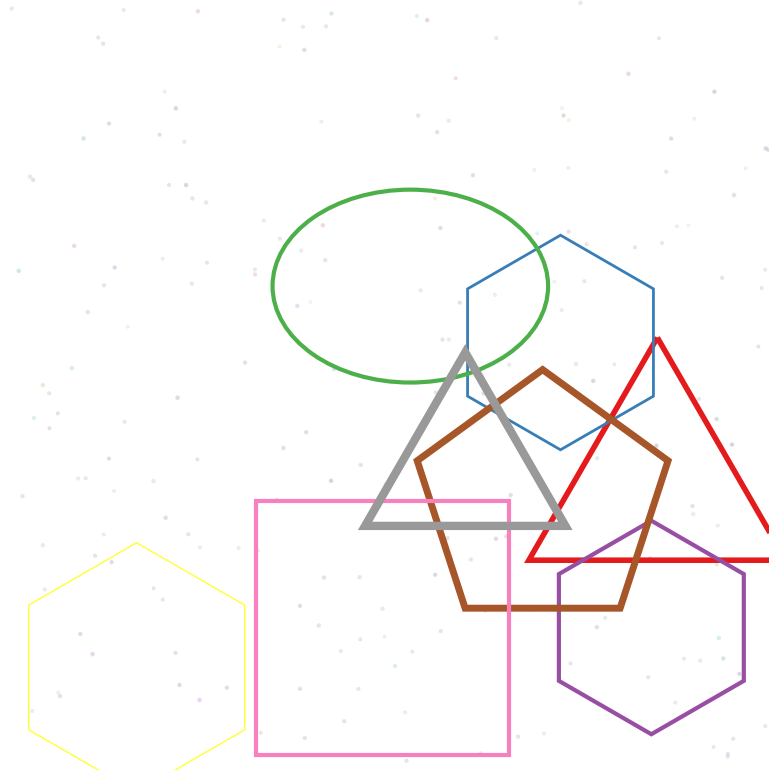[{"shape": "triangle", "thickness": 2, "radius": 0.96, "center": [0.854, 0.369]}, {"shape": "hexagon", "thickness": 1, "radius": 0.7, "center": [0.728, 0.555]}, {"shape": "oval", "thickness": 1.5, "radius": 0.89, "center": [0.533, 0.628]}, {"shape": "hexagon", "thickness": 1.5, "radius": 0.69, "center": [0.846, 0.185]}, {"shape": "hexagon", "thickness": 0.5, "radius": 0.81, "center": [0.178, 0.133]}, {"shape": "pentagon", "thickness": 2.5, "radius": 0.86, "center": [0.705, 0.349]}, {"shape": "square", "thickness": 1.5, "radius": 0.82, "center": [0.497, 0.185]}, {"shape": "triangle", "thickness": 3, "radius": 0.75, "center": [0.604, 0.392]}]